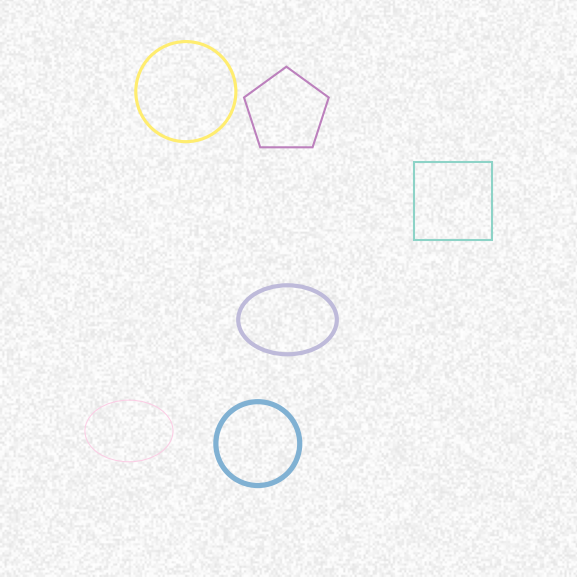[{"shape": "square", "thickness": 1, "radius": 0.34, "center": [0.785, 0.651]}, {"shape": "oval", "thickness": 2, "radius": 0.43, "center": [0.498, 0.445]}, {"shape": "circle", "thickness": 2.5, "radius": 0.36, "center": [0.446, 0.231]}, {"shape": "oval", "thickness": 0.5, "radius": 0.38, "center": [0.223, 0.253]}, {"shape": "pentagon", "thickness": 1, "radius": 0.39, "center": [0.496, 0.806]}, {"shape": "circle", "thickness": 1.5, "radius": 0.43, "center": [0.322, 0.84]}]